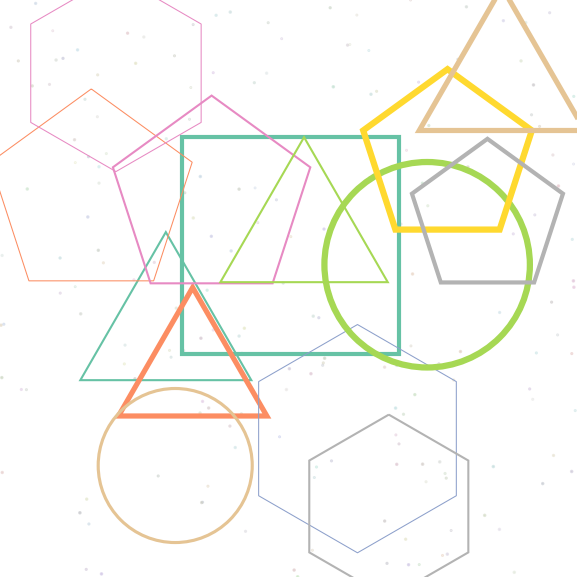[{"shape": "triangle", "thickness": 1, "radius": 0.85, "center": [0.287, 0.426]}, {"shape": "square", "thickness": 2, "radius": 0.94, "center": [0.503, 0.574]}, {"shape": "triangle", "thickness": 2.5, "radius": 0.74, "center": [0.334, 0.353]}, {"shape": "pentagon", "thickness": 0.5, "radius": 0.92, "center": [0.158, 0.661]}, {"shape": "hexagon", "thickness": 0.5, "radius": 0.99, "center": [0.619, 0.24]}, {"shape": "hexagon", "thickness": 0.5, "radius": 0.85, "center": [0.201, 0.872]}, {"shape": "pentagon", "thickness": 1, "radius": 0.9, "center": [0.366, 0.654]}, {"shape": "circle", "thickness": 3, "radius": 0.89, "center": [0.74, 0.541]}, {"shape": "triangle", "thickness": 1, "radius": 0.84, "center": [0.527, 0.594]}, {"shape": "pentagon", "thickness": 3, "radius": 0.77, "center": [0.775, 0.726]}, {"shape": "circle", "thickness": 1.5, "radius": 0.67, "center": [0.303, 0.193]}, {"shape": "triangle", "thickness": 2.5, "radius": 0.83, "center": [0.869, 0.856]}, {"shape": "hexagon", "thickness": 1, "radius": 0.8, "center": [0.673, 0.122]}, {"shape": "pentagon", "thickness": 2, "radius": 0.69, "center": [0.844, 0.621]}]